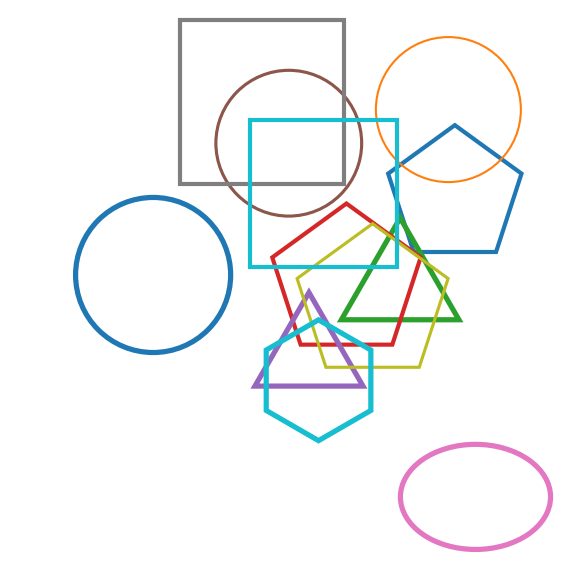[{"shape": "circle", "thickness": 2.5, "radius": 0.67, "center": [0.265, 0.523]}, {"shape": "pentagon", "thickness": 2, "radius": 0.61, "center": [0.788, 0.661]}, {"shape": "circle", "thickness": 1, "radius": 0.63, "center": [0.776, 0.809]}, {"shape": "triangle", "thickness": 2.5, "radius": 0.59, "center": [0.693, 0.504]}, {"shape": "pentagon", "thickness": 2, "radius": 0.68, "center": [0.6, 0.512]}, {"shape": "triangle", "thickness": 2.5, "radius": 0.54, "center": [0.535, 0.385]}, {"shape": "circle", "thickness": 1.5, "radius": 0.63, "center": [0.5, 0.751]}, {"shape": "oval", "thickness": 2.5, "radius": 0.65, "center": [0.823, 0.139]}, {"shape": "square", "thickness": 2, "radius": 0.71, "center": [0.454, 0.822]}, {"shape": "pentagon", "thickness": 1.5, "radius": 0.69, "center": [0.645, 0.474]}, {"shape": "hexagon", "thickness": 2.5, "radius": 0.52, "center": [0.552, 0.341]}, {"shape": "square", "thickness": 2, "radius": 0.64, "center": [0.56, 0.664]}]